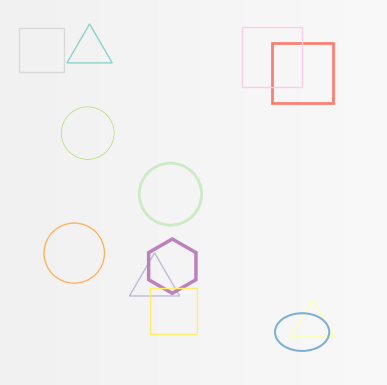[{"shape": "triangle", "thickness": 1, "radius": 0.34, "center": [0.231, 0.87]}, {"shape": "triangle", "thickness": 1, "radius": 0.32, "center": [0.807, 0.157]}, {"shape": "triangle", "thickness": 1, "radius": 0.37, "center": [0.399, 0.269]}, {"shape": "square", "thickness": 2, "radius": 0.39, "center": [0.781, 0.81]}, {"shape": "oval", "thickness": 1.5, "radius": 0.35, "center": [0.78, 0.137]}, {"shape": "circle", "thickness": 1, "radius": 0.39, "center": [0.192, 0.343]}, {"shape": "circle", "thickness": 0.5, "radius": 0.34, "center": [0.226, 0.654]}, {"shape": "square", "thickness": 1, "radius": 0.39, "center": [0.702, 0.853]}, {"shape": "square", "thickness": 1, "radius": 0.29, "center": [0.107, 0.87]}, {"shape": "hexagon", "thickness": 2.5, "radius": 0.35, "center": [0.445, 0.309]}, {"shape": "circle", "thickness": 2, "radius": 0.4, "center": [0.44, 0.496]}, {"shape": "square", "thickness": 1, "radius": 0.3, "center": [0.447, 0.192]}]